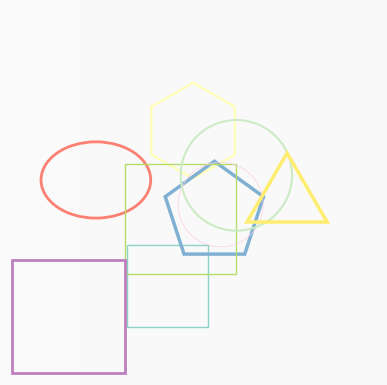[{"shape": "square", "thickness": 1, "radius": 0.53, "center": [0.432, 0.257]}, {"shape": "hexagon", "thickness": 1.5, "radius": 0.62, "center": [0.498, 0.661]}, {"shape": "oval", "thickness": 2, "radius": 0.71, "center": [0.247, 0.533]}, {"shape": "pentagon", "thickness": 2.5, "radius": 0.67, "center": [0.553, 0.448]}, {"shape": "square", "thickness": 1, "radius": 0.72, "center": [0.466, 0.431]}, {"shape": "circle", "thickness": 0.5, "radius": 0.55, "center": [0.569, 0.469]}, {"shape": "square", "thickness": 2, "radius": 0.73, "center": [0.177, 0.178]}, {"shape": "circle", "thickness": 1.5, "radius": 0.72, "center": [0.61, 0.545]}, {"shape": "triangle", "thickness": 2.5, "radius": 0.6, "center": [0.741, 0.483]}]